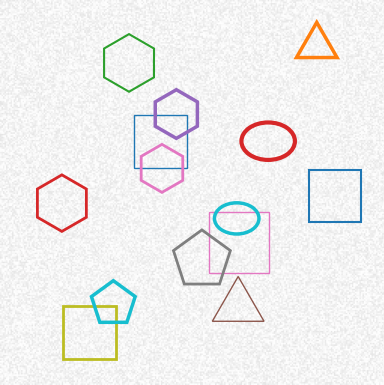[{"shape": "square", "thickness": 1.5, "radius": 0.34, "center": [0.871, 0.491]}, {"shape": "square", "thickness": 1, "radius": 0.34, "center": [0.417, 0.632]}, {"shape": "triangle", "thickness": 2.5, "radius": 0.3, "center": [0.823, 0.881]}, {"shape": "hexagon", "thickness": 1.5, "radius": 0.37, "center": [0.335, 0.837]}, {"shape": "hexagon", "thickness": 2, "radius": 0.37, "center": [0.161, 0.472]}, {"shape": "oval", "thickness": 3, "radius": 0.35, "center": [0.697, 0.633]}, {"shape": "hexagon", "thickness": 2.5, "radius": 0.32, "center": [0.458, 0.704]}, {"shape": "triangle", "thickness": 1, "radius": 0.39, "center": [0.619, 0.204]}, {"shape": "hexagon", "thickness": 2, "radius": 0.31, "center": [0.421, 0.563]}, {"shape": "square", "thickness": 1, "radius": 0.39, "center": [0.621, 0.371]}, {"shape": "pentagon", "thickness": 2, "radius": 0.39, "center": [0.524, 0.325]}, {"shape": "square", "thickness": 2, "radius": 0.34, "center": [0.232, 0.136]}, {"shape": "oval", "thickness": 2.5, "radius": 0.29, "center": [0.615, 0.433]}, {"shape": "pentagon", "thickness": 2.5, "radius": 0.3, "center": [0.294, 0.211]}]